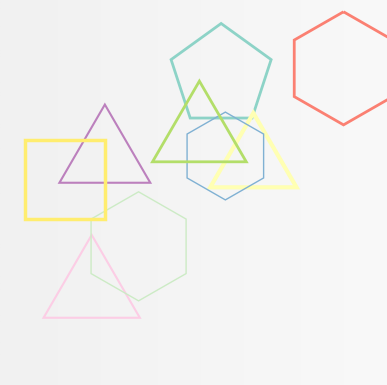[{"shape": "pentagon", "thickness": 2, "radius": 0.68, "center": [0.571, 0.803]}, {"shape": "triangle", "thickness": 3, "radius": 0.64, "center": [0.654, 0.578]}, {"shape": "hexagon", "thickness": 2, "radius": 0.73, "center": [0.887, 0.823]}, {"shape": "hexagon", "thickness": 1, "radius": 0.57, "center": [0.582, 0.595]}, {"shape": "triangle", "thickness": 2, "radius": 0.7, "center": [0.515, 0.65]}, {"shape": "triangle", "thickness": 1.5, "radius": 0.72, "center": [0.237, 0.246]}, {"shape": "triangle", "thickness": 1.5, "radius": 0.68, "center": [0.271, 0.593]}, {"shape": "hexagon", "thickness": 1, "radius": 0.71, "center": [0.358, 0.36]}, {"shape": "square", "thickness": 2.5, "radius": 0.51, "center": [0.168, 0.534]}]